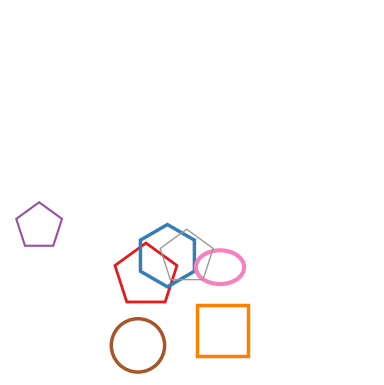[{"shape": "pentagon", "thickness": 2, "radius": 0.42, "center": [0.379, 0.284]}, {"shape": "hexagon", "thickness": 2.5, "radius": 0.4, "center": [0.435, 0.336]}, {"shape": "pentagon", "thickness": 1.5, "radius": 0.31, "center": [0.102, 0.412]}, {"shape": "square", "thickness": 2.5, "radius": 0.33, "center": [0.578, 0.141]}, {"shape": "circle", "thickness": 2.5, "radius": 0.35, "center": [0.358, 0.103]}, {"shape": "oval", "thickness": 3, "radius": 0.31, "center": [0.571, 0.306]}, {"shape": "pentagon", "thickness": 1, "radius": 0.36, "center": [0.485, 0.332]}]